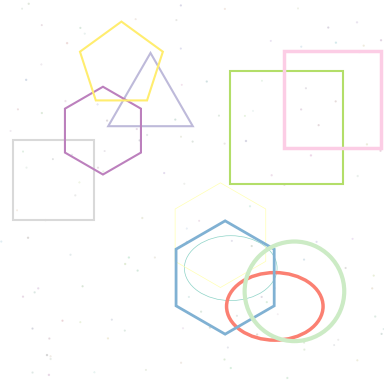[{"shape": "oval", "thickness": 0.5, "radius": 0.6, "center": [0.599, 0.304]}, {"shape": "hexagon", "thickness": 0.5, "radius": 0.68, "center": [0.573, 0.389]}, {"shape": "triangle", "thickness": 1.5, "radius": 0.63, "center": [0.391, 0.736]}, {"shape": "oval", "thickness": 2.5, "radius": 0.63, "center": [0.714, 0.204]}, {"shape": "hexagon", "thickness": 2, "radius": 0.74, "center": [0.585, 0.279]}, {"shape": "square", "thickness": 1.5, "radius": 0.73, "center": [0.745, 0.669]}, {"shape": "square", "thickness": 2.5, "radius": 0.63, "center": [0.864, 0.741]}, {"shape": "square", "thickness": 1.5, "radius": 0.52, "center": [0.14, 0.532]}, {"shape": "hexagon", "thickness": 1.5, "radius": 0.57, "center": [0.267, 0.661]}, {"shape": "circle", "thickness": 3, "radius": 0.65, "center": [0.765, 0.243]}, {"shape": "pentagon", "thickness": 1.5, "radius": 0.57, "center": [0.315, 0.831]}]